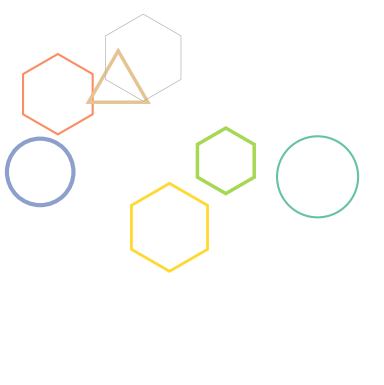[{"shape": "circle", "thickness": 1.5, "radius": 0.53, "center": [0.825, 0.541]}, {"shape": "hexagon", "thickness": 1.5, "radius": 0.52, "center": [0.15, 0.755]}, {"shape": "circle", "thickness": 3, "radius": 0.43, "center": [0.104, 0.553]}, {"shape": "hexagon", "thickness": 2.5, "radius": 0.43, "center": [0.587, 0.582]}, {"shape": "hexagon", "thickness": 2, "radius": 0.57, "center": [0.44, 0.409]}, {"shape": "triangle", "thickness": 2.5, "radius": 0.44, "center": [0.307, 0.779]}, {"shape": "hexagon", "thickness": 0.5, "radius": 0.57, "center": [0.372, 0.85]}]